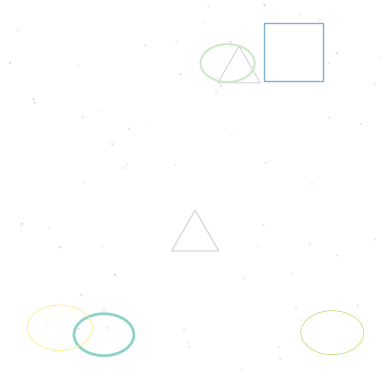[{"shape": "oval", "thickness": 2, "radius": 0.39, "center": [0.27, 0.131]}, {"shape": "triangle", "thickness": 0.5, "radius": 0.32, "center": [0.621, 0.817]}, {"shape": "square", "thickness": 1, "radius": 0.38, "center": [0.762, 0.865]}, {"shape": "oval", "thickness": 0.5, "radius": 0.41, "center": [0.863, 0.136]}, {"shape": "triangle", "thickness": 1, "radius": 0.35, "center": [0.507, 0.383]}, {"shape": "oval", "thickness": 1.5, "radius": 0.35, "center": [0.591, 0.836]}, {"shape": "oval", "thickness": 0.5, "radius": 0.42, "center": [0.155, 0.149]}]